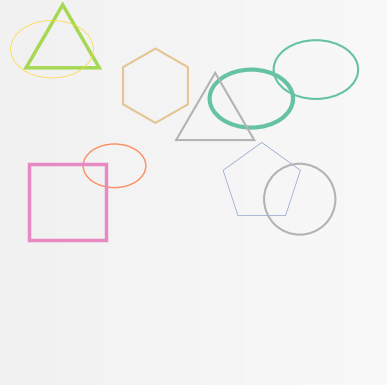[{"shape": "oval", "thickness": 3, "radius": 0.54, "center": [0.649, 0.744]}, {"shape": "oval", "thickness": 1.5, "radius": 0.55, "center": [0.815, 0.819]}, {"shape": "oval", "thickness": 1, "radius": 0.4, "center": [0.295, 0.569]}, {"shape": "pentagon", "thickness": 0.5, "radius": 0.52, "center": [0.675, 0.525]}, {"shape": "square", "thickness": 2.5, "radius": 0.49, "center": [0.174, 0.475]}, {"shape": "triangle", "thickness": 2.5, "radius": 0.55, "center": [0.162, 0.878]}, {"shape": "oval", "thickness": 0.5, "radius": 0.53, "center": [0.134, 0.872]}, {"shape": "hexagon", "thickness": 1.5, "radius": 0.48, "center": [0.401, 0.777]}, {"shape": "circle", "thickness": 1.5, "radius": 0.46, "center": [0.773, 0.483]}, {"shape": "triangle", "thickness": 1.5, "radius": 0.58, "center": [0.555, 0.694]}]